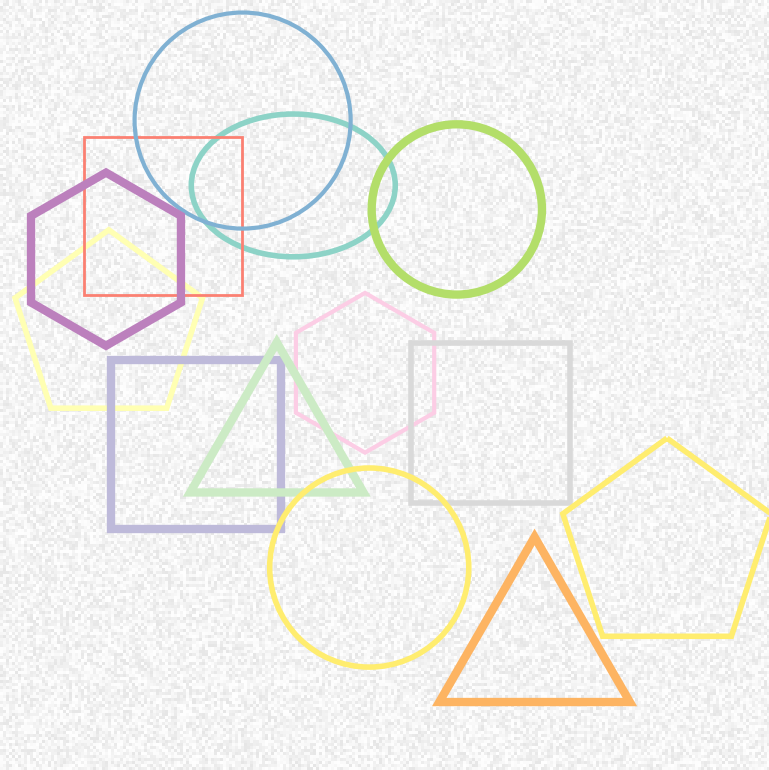[{"shape": "oval", "thickness": 2, "radius": 0.66, "center": [0.381, 0.759]}, {"shape": "pentagon", "thickness": 2, "radius": 0.64, "center": [0.141, 0.573]}, {"shape": "square", "thickness": 3, "radius": 0.55, "center": [0.255, 0.423]}, {"shape": "square", "thickness": 1, "radius": 0.51, "center": [0.212, 0.719]}, {"shape": "circle", "thickness": 1.5, "radius": 0.7, "center": [0.315, 0.843]}, {"shape": "triangle", "thickness": 3, "radius": 0.71, "center": [0.694, 0.16]}, {"shape": "circle", "thickness": 3, "radius": 0.55, "center": [0.593, 0.728]}, {"shape": "hexagon", "thickness": 1.5, "radius": 0.52, "center": [0.474, 0.516]}, {"shape": "square", "thickness": 2, "radius": 0.52, "center": [0.637, 0.451]}, {"shape": "hexagon", "thickness": 3, "radius": 0.56, "center": [0.138, 0.663]}, {"shape": "triangle", "thickness": 3, "radius": 0.65, "center": [0.359, 0.425]}, {"shape": "pentagon", "thickness": 2, "radius": 0.71, "center": [0.866, 0.289]}, {"shape": "circle", "thickness": 2, "radius": 0.65, "center": [0.48, 0.263]}]